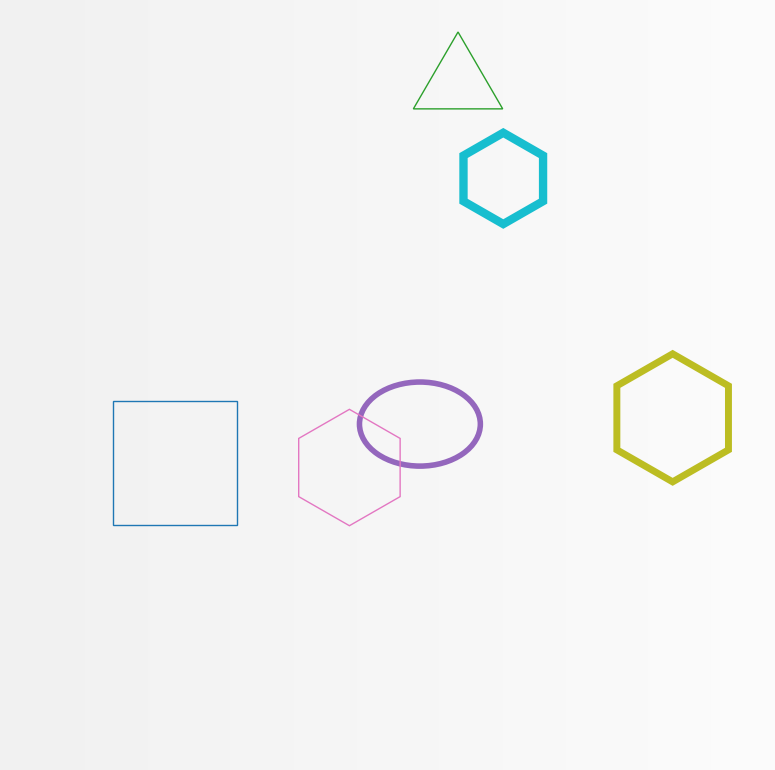[{"shape": "square", "thickness": 0.5, "radius": 0.4, "center": [0.225, 0.399]}, {"shape": "triangle", "thickness": 0.5, "radius": 0.33, "center": [0.591, 0.892]}, {"shape": "oval", "thickness": 2, "radius": 0.39, "center": [0.542, 0.449]}, {"shape": "hexagon", "thickness": 0.5, "radius": 0.38, "center": [0.451, 0.393]}, {"shape": "hexagon", "thickness": 2.5, "radius": 0.42, "center": [0.868, 0.457]}, {"shape": "hexagon", "thickness": 3, "radius": 0.3, "center": [0.649, 0.768]}]